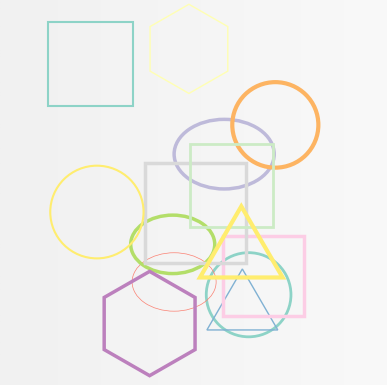[{"shape": "circle", "thickness": 2, "radius": 0.55, "center": [0.642, 0.234]}, {"shape": "square", "thickness": 1.5, "radius": 0.55, "center": [0.233, 0.834]}, {"shape": "hexagon", "thickness": 1, "radius": 0.58, "center": [0.488, 0.873]}, {"shape": "oval", "thickness": 2.5, "radius": 0.65, "center": [0.578, 0.6]}, {"shape": "oval", "thickness": 0.5, "radius": 0.54, "center": [0.449, 0.268]}, {"shape": "triangle", "thickness": 1, "radius": 0.53, "center": [0.625, 0.196]}, {"shape": "circle", "thickness": 3, "radius": 0.56, "center": [0.711, 0.676]}, {"shape": "oval", "thickness": 2.5, "radius": 0.54, "center": [0.446, 0.365]}, {"shape": "square", "thickness": 2.5, "radius": 0.52, "center": [0.68, 0.282]}, {"shape": "square", "thickness": 2.5, "radius": 0.65, "center": [0.504, 0.447]}, {"shape": "hexagon", "thickness": 2.5, "radius": 0.68, "center": [0.386, 0.16]}, {"shape": "square", "thickness": 2, "radius": 0.54, "center": [0.598, 0.517]}, {"shape": "circle", "thickness": 1.5, "radius": 0.6, "center": [0.25, 0.449]}, {"shape": "triangle", "thickness": 3, "radius": 0.62, "center": [0.623, 0.341]}]